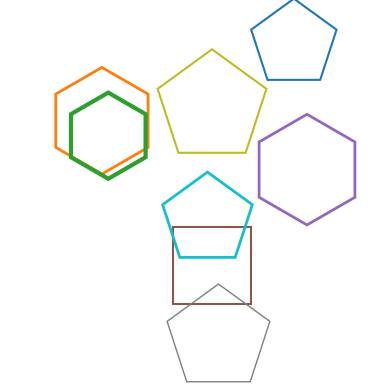[{"shape": "pentagon", "thickness": 1.5, "radius": 0.58, "center": [0.763, 0.887]}, {"shape": "hexagon", "thickness": 2, "radius": 0.69, "center": [0.265, 0.686]}, {"shape": "hexagon", "thickness": 3, "radius": 0.56, "center": [0.281, 0.648]}, {"shape": "hexagon", "thickness": 2, "radius": 0.72, "center": [0.797, 0.559]}, {"shape": "square", "thickness": 1.5, "radius": 0.51, "center": [0.551, 0.311]}, {"shape": "pentagon", "thickness": 1, "radius": 0.7, "center": [0.567, 0.122]}, {"shape": "pentagon", "thickness": 1.5, "radius": 0.74, "center": [0.551, 0.723]}, {"shape": "pentagon", "thickness": 2, "radius": 0.61, "center": [0.539, 0.431]}]